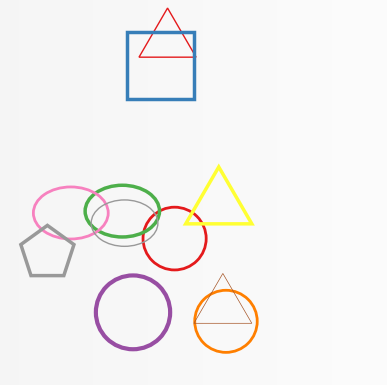[{"shape": "triangle", "thickness": 1, "radius": 0.43, "center": [0.432, 0.894]}, {"shape": "circle", "thickness": 2, "radius": 0.41, "center": [0.451, 0.38]}, {"shape": "square", "thickness": 2.5, "radius": 0.43, "center": [0.414, 0.83]}, {"shape": "oval", "thickness": 2.5, "radius": 0.48, "center": [0.316, 0.452]}, {"shape": "circle", "thickness": 3, "radius": 0.48, "center": [0.343, 0.189]}, {"shape": "circle", "thickness": 2, "radius": 0.4, "center": [0.583, 0.165]}, {"shape": "triangle", "thickness": 2.5, "radius": 0.49, "center": [0.565, 0.468]}, {"shape": "triangle", "thickness": 0.5, "radius": 0.43, "center": [0.575, 0.203]}, {"shape": "oval", "thickness": 2, "radius": 0.48, "center": [0.183, 0.447]}, {"shape": "pentagon", "thickness": 2.5, "radius": 0.36, "center": [0.122, 0.342]}, {"shape": "oval", "thickness": 1, "radius": 0.43, "center": [0.321, 0.42]}]